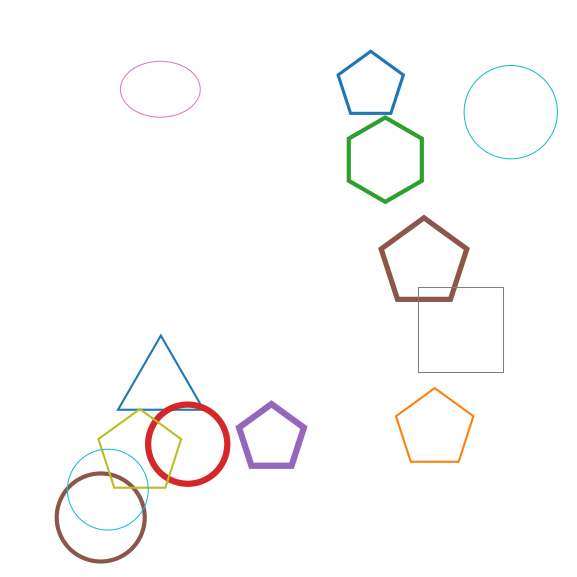[{"shape": "triangle", "thickness": 1, "radius": 0.43, "center": [0.279, 0.332]}, {"shape": "pentagon", "thickness": 1.5, "radius": 0.3, "center": [0.642, 0.851]}, {"shape": "pentagon", "thickness": 1, "radius": 0.35, "center": [0.753, 0.257]}, {"shape": "hexagon", "thickness": 2, "radius": 0.37, "center": [0.667, 0.723]}, {"shape": "circle", "thickness": 3, "radius": 0.34, "center": [0.325, 0.23]}, {"shape": "pentagon", "thickness": 3, "radius": 0.3, "center": [0.47, 0.24]}, {"shape": "circle", "thickness": 2, "radius": 0.38, "center": [0.174, 0.103]}, {"shape": "pentagon", "thickness": 2.5, "radius": 0.39, "center": [0.734, 0.544]}, {"shape": "oval", "thickness": 0.5, "radius": 0.35, "center": [0.278, 0.845]}, {"shape": "square", "thickness": 0.5, "radius": 0.37, "center": [0.798, 0.428]}, {"shape": "pentagon", "thickness": 1, "radius": 0.38, "center": [0.242, 0.216]}, {"shape": "circle", "thickness": 0.5, "radius": 0.35, "center": [0.187, 0.151]}, {"shape": "circle", "thickness": 0.5, "radius": 0.4, "center": [0.885, 0.805]}]